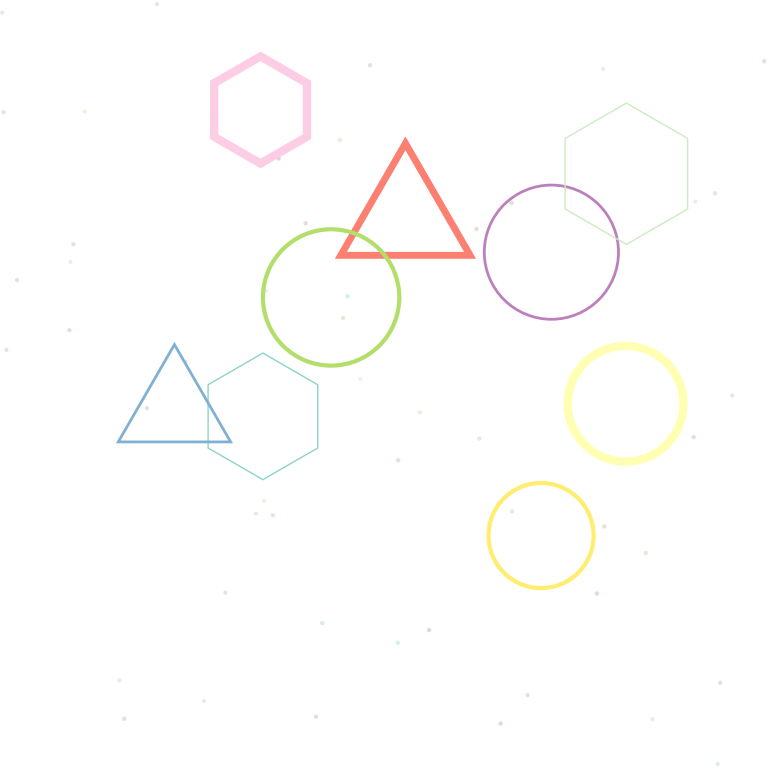[{"shape": "hexagon", "thickness": 0.5, "radius": 0.41, "center": [0.341, 0.459]}, {"shape": "circle", "thickness": 3, "radius": 0.38, "center": [0.812, 0.476]}, {"shape": "triangle", "thickness": 2.5, "radius": 0.48, "center": [0.527, 0.717]}, {"shape": "triangle", "thickness": 1, "radius": 0.42, "center": [0.227, 0.468]}, {"shape": "circle", "thickness": 1.5, "radius": 0.44, "center": [0.43, 0.614]}, {"shape": "hexagon", "thickness": 3, "radius": 0.35, "center": [0.338, 0.857]}, {"shape": "circle", "thickness": 1, "radius": 0.44, "center": [0.716, 0.672]}, {"shape": "hexagon", "thickness": 0.5, "radius": 0.46, "center": [0.814, 0.774]}, {"shape": "circle", "thickness": 1.5, "radius": 0.34, "center": [0.703, 0.304]}]